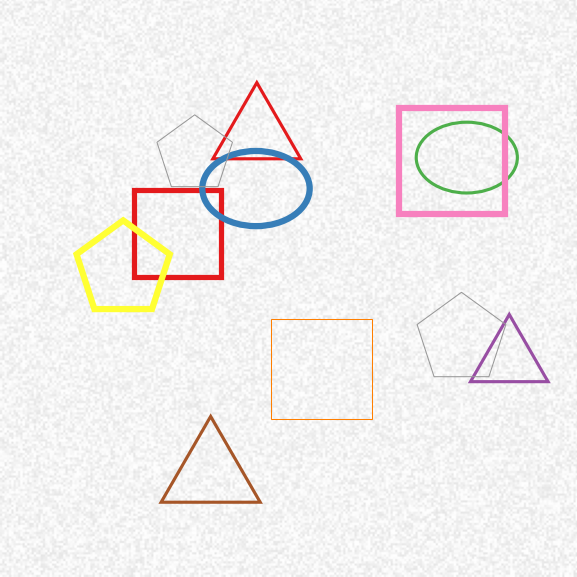[{"shape": "triangle", "thickness": 1.5, "radius": 0.44, "center": [0.445, 0.768]}, {"shape": "square", "thickness": 2.5, "radius": 0.38, "center": [0.307, 0.594]}, {"shape": "oval", "thickness": 3, "radius": 0.46, "center": [0.443, 0.673]}, {"shape": "oval", "thickness": 1.5, "radius": 0.44, "center": [0.808, 0.726]}, {"shape": "triangle", "thickness": 1.5, "radius": 0.39, "center": [0.882, 0.377]}, {"shape": "square", "thickness": 0.5, "radius": 0.44, "center": [0.557, 0.36]}, {"shape": "pentagon", "thickness": 3, "radius": 0.42, "center": [0.213, 0.533]}, {"shape": "triangle", "thickness": 1.5, "radius": 0.5, "center": [0.365, 0.179]}, {"shape": "square", "thickness": 3, "radius": 0.46, "center": [0.782, 0.721]}, {"shape": "pentagon", "thickness": 0.5, "radius": 0.4, "center": [0.799, 0.412]}, {"shape": "pentagon", "thickness": 0.5, "radius": 0.34, "center": [0.337, 0.732]}]